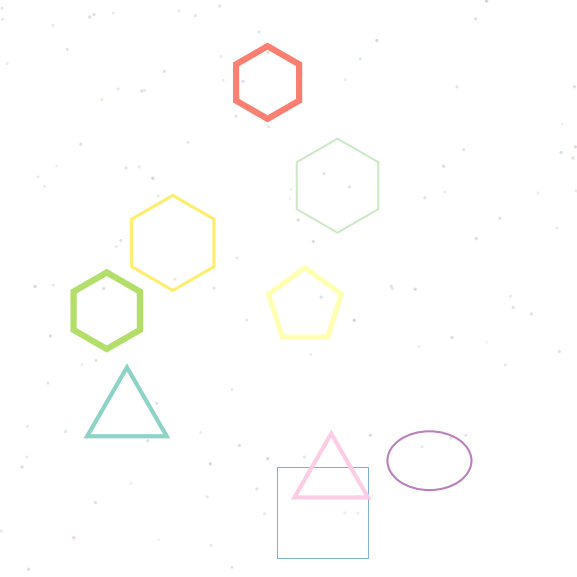[{"shape": "triangle", "thickness": 2, "radius": 0.4, "center": [0.22, 0.283]}, {"shape": "pentagon", "thickness": 2.5, "radius": 0.33, "center": [0.528, 0.469]}, {"shape": "hexagon", "thickness": 3, "radius": 0.31, "center": [0.463, 0.856]}, {"shape": "square", "thickness": 0.5, "radius": 0.39, "center": [0.559, 0.112]}, {"shape": "hexagon", "thickness": 3, "radius": 0.33, "center": [0.185, 0.461]}, {"shape": "triangle", "thickness": 2, "radius": 0.37, "center": [0.574, 0.175]}, {"shape": "oval", "thickness": 1, "radius": 0.36, "center": [0.744, 0.201]}, {"shape": "hexagon", "thickness": 1, "radius": 0.41, "center": [0.584, 0.678]}, {"shape": "hexagon", "thickness": 1.5, "radius": 0.41, "center": [0.299, 0.579]}]